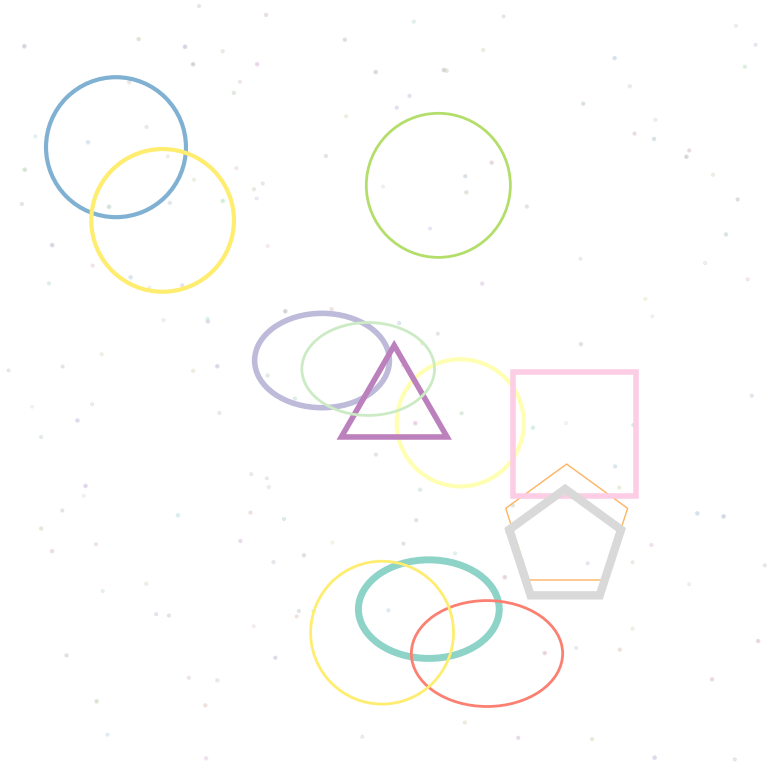[{"shape": "oval", "thickness": 2.5, "radius": 0.46, "center": [0.557, 0.209]}, {"shape": "circle", "thickness": 1.5, "radius": 0.41, "center": [0.598, 0.451]}, {"shape": "oval", "thickness": 2, "radius": 0.44, "center": [0.418, 0.532]}, {"shape": "oval", "thickness": 1, "radius": 0.49, "center": [0.632, 0.151]}, {"shape": "circle", "thickness": 1.5, "radius": 0.45, "center": [0.151, 0.809]}, {"shape": "pentagon", "thickness": 0.5, "radius": 0.42, "center": [0.736, 0.314]}, {"shape": "circle", "thickness": 1, "radius": 0.47, "center": [0.569, 0.759]}, {"shape": "square", "thickness": 2, "radius": 0.4, "center": [0.746, 0.437]}, {"shape": "pentagon", "thickness": 3, "radius": 0.38, "center": [0.734, 0.289]}, {"shape": "triangle", "thickness": 2, "radius": 0.4, "center": [0.512, 0.472]}, {"shape": "oval", "thickness": 1, "radius": 0.43, "center": [0.478, 0.521]}, {"shape": "circle", "thickness": 1, "radius": 0.46, "center": [0.496, 0.178]}, {"shape": "circle", "thickness": 1.5, "radius": 0.46, "center": [0.211, 0.714]}]